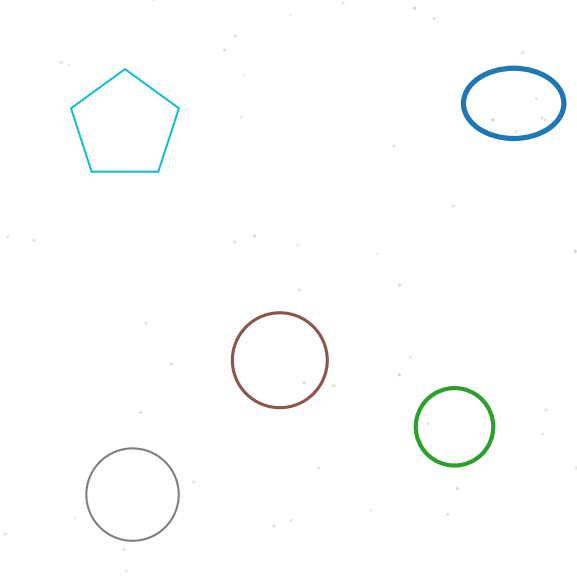[{"shape": "oval", "thickness": 2.5, "radius": 0.43, "center": [0.889, 0.82]}, {"shape": "circle", "thickness": 2, "radius": 0.34, "center": [0.787, 0.26]}, {"shape": "circle", "thickness": 1.5, "radius": 0.41, "center": [0.485, 0.375]}, {"shape": "circle", "thickness": 1, "radius": 0.4, "center": [0.23, 0.143]}, {"shape": "pentagon", "thickness": 1, "radius": 0.49, "center": [0.216, 0.781]}]